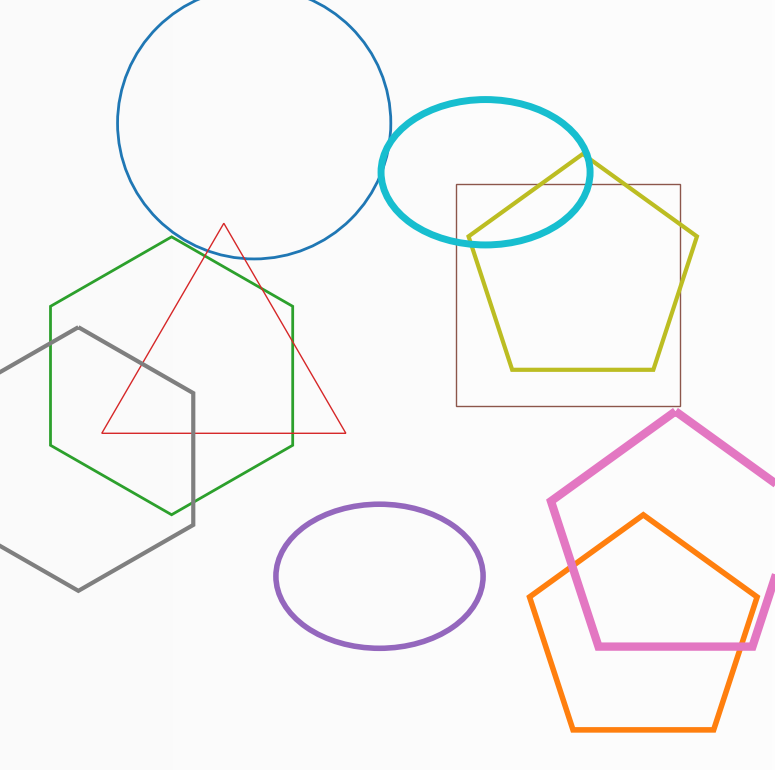[{"shape": "circle", "thickness": 1, "radius": 0.88, "center": [0.328, 0.84]}, {"shape": "pentagon", "thickness": 2, "radius": 0.77, "center": [0.83, 0.177]}, {"shape": "hexagon", "thickness": 1, "radius": 0.9, "center": [0.221, 0.512]}, {"shape": "triangle", "thickness": 0.5, "radius": 0.91, "center": [0.289, 0.528]}, {"shape": "oval", "thickness": 2, "radius": 0.67, "center": [0.49, 0.252]}, {"shape": "square", "thickness": 0.5, "radius": 0.72, "center": [0.733, 0.617]}, {"shape": "pentagon", "thickness": 3, "radius": 0.84, "center": [0.872, 0.297]}, {"shape": "hexagon", "thickness": 1.5, "radius": 0.86, "center": [0.101, 0.404]}, {"shape": "pentagon", "thickness": 1.5, "radius": 0.77, "center": [0.752, 0.645]}, {"shape": "oval", "thickness": 2.5, "radius": 0.67, "center": [0.627, 0.776]}]